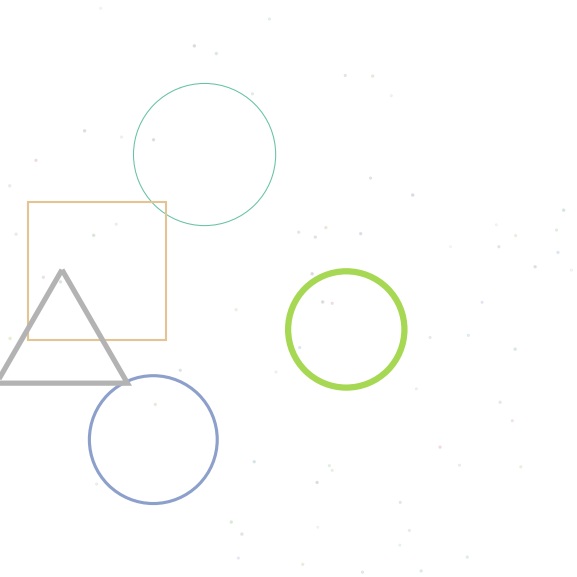[{"shape": "circle", "thickness": 0.5, "radius": 0.62, "center": [0.354, 0.732]}, {"shape": "circle", "thickness": 1.5, "radius": 0.55, "center": [0.265, 0.238]}, {"shape": "circle", "thickness": 3, "radius": 0.5, "center": [0.6, 0.429]}, {"shape": "square", "thickness": 1, "radius": 0.6, "center": [0.168, 0.53]}, {"shape": "triangle", "thickness": 2.5, "radius": 0.65, "center": [0.107, 0.401]}]